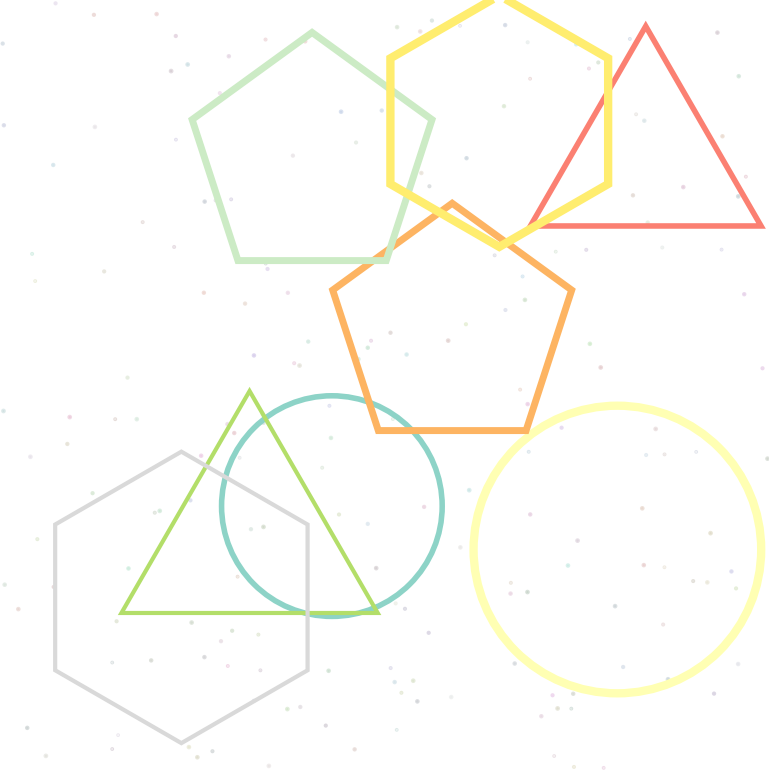[{"shape": "circle", "thickness": 2, "radius": 0.72, "center": [0.431, 0.343]}, {"shape": "circle", "thickness": 3, "radius": 0.93, "center": [0.802, 0.286]}, {"shape": "triangle", "thickness": 2, "radius": 0.86, "center": [0.839, 0.793]}, {"shape": "pentagon", "thickness": 2.5, "radius": 0.82, "center": [0.587, 0.573]}, {"shape": "triangle", "thickness": 1.5, "radius": 0.96, "center": [0.324, 0.3]}, {"shape": "hexagon", "thickness": 1.5, "radius": 0.95, "center": [0.236, 0.224]}, {"shape": "pentagon", "thickness": 2.5, "radius": 0.82, "center": [0.405, 0.794]}, {"shape": "hexagon", "thickness": 3, "radius": 0.82, "center": [0.648, 0.843]}]